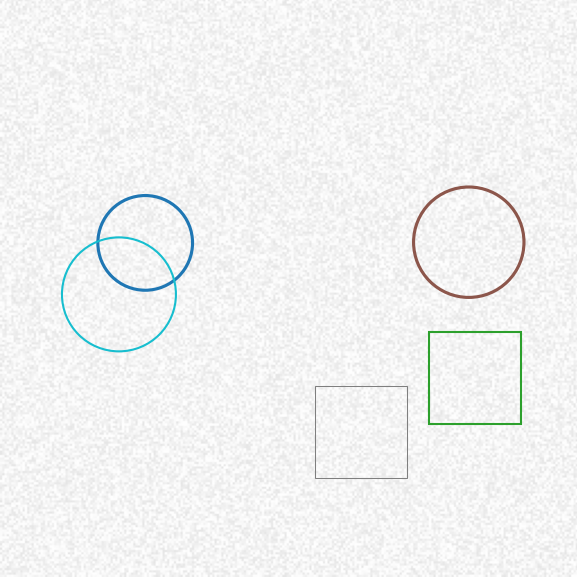[{"shape": "circle", "thickness": 1.5, "radius": 0.41, "center": [0.251, 0.579]}, {"shape": "square", "thickness": 1, "radius": 0.4, "center": [0.823, 0.344]}, {"shape": "circle", "thickness": 1.5, "radius": 0.48, "center": [0.812, 0.58]}, {"shape": "square", "thickness": 0.5, "radius": 0.4, "center": [0.625, 0.251]}, {"shape": "circle", "thickness": 1, "radius": 0.49, "center": [0.206, 0.489]}]